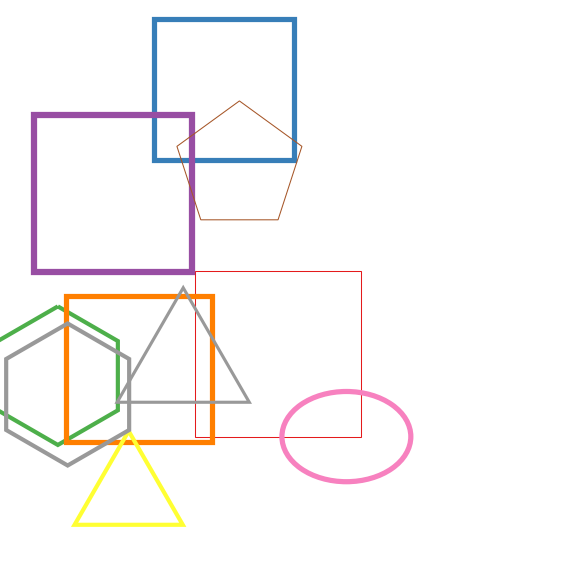[{"shape": "square", "thickness": 0.5, "radius": 0.72, "center": [0.482, 0.385]}, {"shape": "square", "thickness": 2.5, "radius": 0.61, "center": [0.388, 0.845]}, {"shape": "hexagon", "thickness": 2, "radius": 0.6, "center": [0.1, 0.349]}, {"shape": "square", "thickness": 3, "radius": 0.68, "center": [0.195, 0.664]}, {"shape": "square", "thickness": 2.5, "radius": 0.63, "center": [0.24, 0.36]}, {"shape": "triangle", "thickness": 2, "radius": 0.54, "center": [0.223, 0.145]}, {"shape": "pentagon", "thickness": 0.5, "radius": 0.57, "center": [0.415, 0.711]}, {"shape": "oval", "thickness": 2.5, "radius": 0.56, "center": [0.6, 0.243]}, {"shape": "hexagon", "thickness": 2, "radius": 0.61, "center": [0.117, 0.316]}, {"shape": "triangle", "thickness": 1.5, "radius": 0.66, "center": [0.317, 0.369]}]